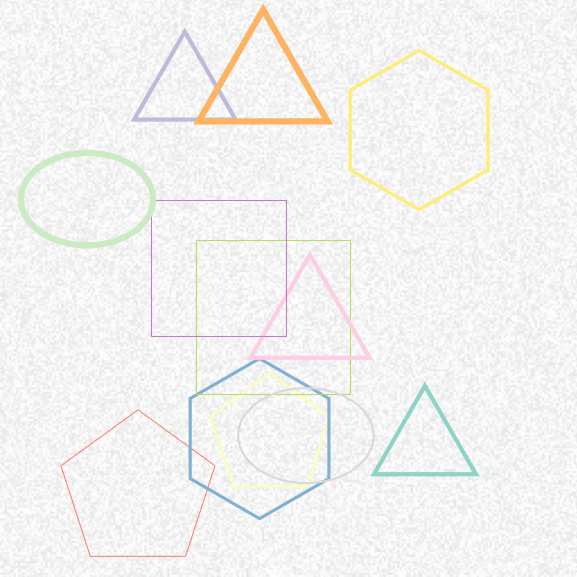[{"shape": "triangle", "thickness": 2, "radius": 0.51, "center": [0.736, 0.229]}, {"shape": "pentagon", "thickness": 1, "radius": 0.54, "center": [0.468, 0.244]}, {"shape": "triangle", "thickness": 2, "radius": 0.51, "center": [0.32, 0.843]}, {"shape": "pentagon", "thickness": 0.5, "radius": 0.7, "center": [0.239, 0.149]}, {"shape": "hexagon", "thickness": 1.5, "radius": 0.69, "center": [0.449, 0.24]}, {"shape": "triangle", "thickness": 3, "radius": 0.64, "center": [0.456, 0.853]}, {"shape": "square", "thickness": 0.5, "radius": 0.67, "center": [0.472, 0.45]}, {"shape": "triangle", "thickness": 2, "radius": 0.6, "center": [0.537, 0.439]}, {"shape": "oval", "thickness": 1, "radius": 0.59, "center": [0.53, 0.245]}, {"shape": "square", "thickness": 0.5, "radius": 0.59, "center": [0.378, 0.535]}, {"shape": "oval", "thickness": 3, "radius": 0.57, "center": [0.151, 0.654]}, {"shape": "hexagon", "thickness": 1.5, "radius": 0.69, "center": [0.726, 0.774]}]